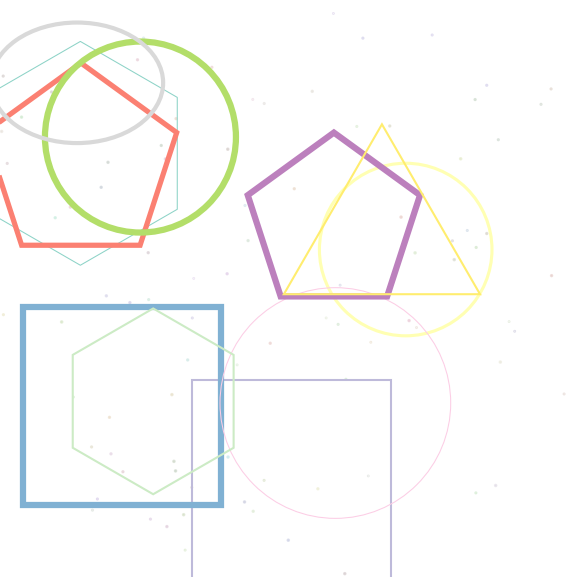[{"shape": "hexagon", "thickness": 0.5, "radius": 0.97, "center": [0.139, 0.734]}, {"shape": "circle", "thickness": 1.5, "radius": 0.75, "center": [0.703, 0.567]}, {"shape": "square", "thickness": 1, "radius": 0.86, "center": [0.505, 0.169]}, {"shape": "pentagon", "thickness": 2.5, "radius": 0.87, "center": [0.14, 0.716]}, {"shape": "square", "thickness": 3, "radius": 0.86, "center": [0.211, 0.296]}, {"shape": "circle", "thickness": 3, "radius": 0.83, "center": [0.243, 0.762]}, {"shape": "circle", "thickness": 0.5, "radius": 1.0, "center": [0.581, 0.301]}, {"shape": "oval", "thickness": 2, "radius": 0.75, "center": [0.133, 0.856]}, {"shape": "pentagon", "thickness": 3, "radius": 0.78, "center": [0.578, 0.613]}, {"shape": "hexagon", "thickness": 1, "radius": 0.8, "center": [0.265, 0.304]}, {"shape": "triangle", "thickness": 1, "radius": 0.98, "center": [0.661, 0.588]}]